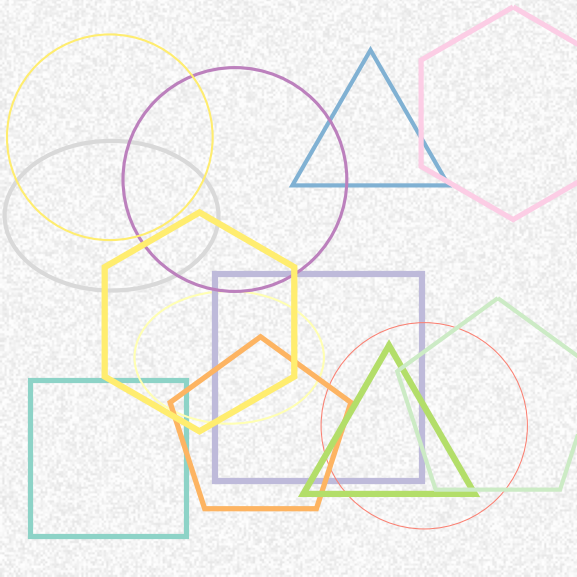[{"shape": "square", "thickness": 2.5, "radius": 0.68, "center": [0.188, 0.207]}, {"shape": "oval", "thickness": 1, "radius": 0.82, "center": [0.397, 0.38]}, {"shape": "square", "thickness": 3, "radius": 0.89, "center": [0.552, 0.345]}, {"shape": "circle", "thickness": 0.5, "radius": 0.89, "center": [0.735, 0.262]}, {"shape": "triangle", "thickness": 2, "radius": 0.78, "center": [0.642, 0.756]}, {"shape": "pentagon", "thickness": 2.5, "radius": 0.82, "center": [0.451, 0.251]}, {"shape": "triangle", "thickness": 3, "radius": 0.86, "center": [0.674, 0.23]}, {"shape": "hexagon", "thickness": 2.5, "radius": 0.92, "center": [0.889, 0.803]}, {"shape": "oval", "thickness": 2, "radius": 0.93, "center": [0.193, 0.626]}, {"shape": "circle", "thickness": 1.5, "radius": 0.97, "center": [0.407, 0.688]}, {"shape": "pentagon", "thickness": 2, "radius": 0.92, "center": [0.862, 0.3]}, {"shape": "hexagon", "thickness": 3, "radius": 0.95, "center": [0.345, 0.442]}, {"shape": "circle", "thickness": 1, "radius": 0.89, "center": [0.19, 0.761]}]